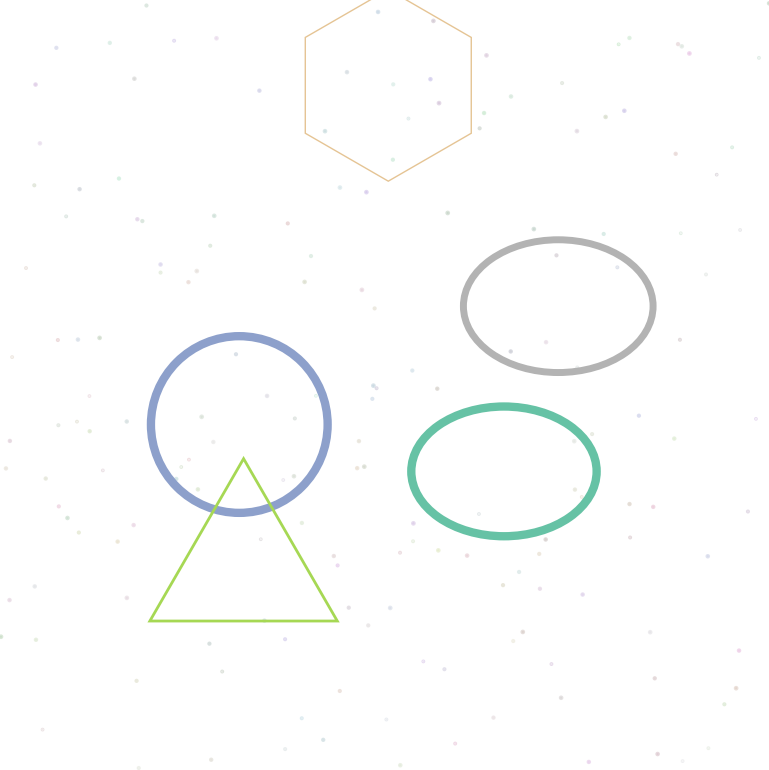[{"shape": "oval", "thickness": 3, "radius": 0.6, "center": [0.655, 0.388]}, {"shape": "circle", "thickness": 3, "radius": 0.57, "center": [0.311, 0.449]}, {"shape": "triangle", "thickness": 1, "radius": 0.7, "center": [0.316, 0.264]}, {"shape": "hexagon", "thickness": 0.5, "radius": 0.62, "center": [0.504, 0.889]}, {"shape": "oval", "thickness": 2.5, "radius": 0.62, "center": [0.725, 0.602]}]